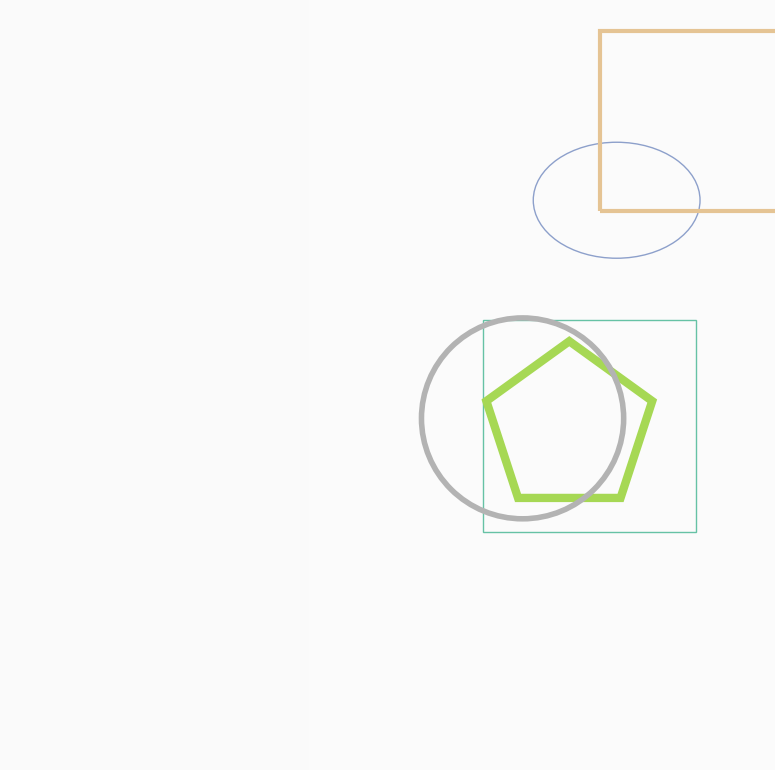[{"shape": "square", "thickness": 0.5, "radius": 0.69, "center": [0.76, 0.446]}, {"shape": "oval", "thickness": 0.5, "radius": 0.54, "center": [0.796, 0.74]}, {"shape": "pentagon", "thickness": 3, "radius": 0.56, "center": [0.735, 0.444]}, {"shape": "square", "thickness": 1.5, "radius": 0.59, "center": [0.892, 0.843]}, {"shape": "circle", "thickness": 2, "radius": 0.65, "center": [0.674, 0.457]}]